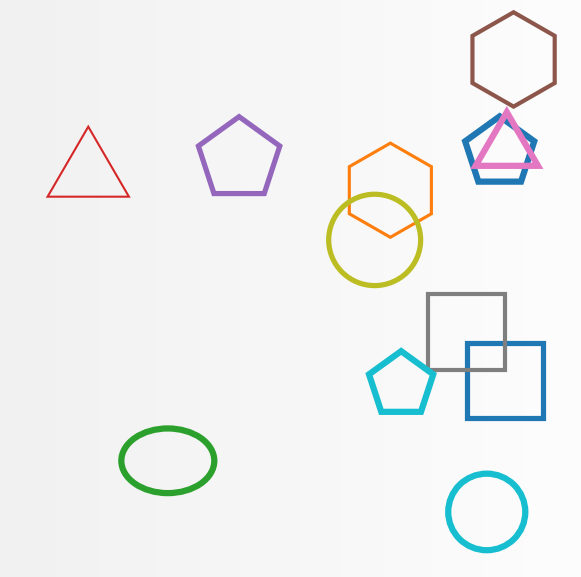[{"shape": "pentagon", "thickness": 3, "radius": 0.31, "center": [0.86, 0.735]}, {"shape": "square", "thickness": 2.5, "radius": 0.33, "center": [0.868, 0.341]}, {"shape": "hexagon", "thickness": 1.5, "radius": 0.41, "center": [0.672, 0.67]}, {"shape": "oval", "thickness": 3, "radius": 0.4, "center": [0.289, 0.201]}, {"shape": "triangle", "thickness": 1, "radius": 0.4, "center": [0.152, 0.699]}, {"shape": "pentagon", "thickness": 2.5, "radius": 0.37, "center": [0.411, 0.724]}, {"shape": "hexagon", "thickness": 2, "radius": 0.41, "center": [0.884, 0.896]}, {"shape": "triangle", "thickness": 3, "radius": 0.31, "center": [0.872, 0.743]}, {"shape": "square", "thickness": 2, "radius": 0.33, "center": [0.803, 0.424]}, {"shape": "circle", "thickness": 2.5, "radius": 0.4, "center": [0.645, 0.584]}, {"shape": "circle", "thickness": 3, "radius": 0.33, "center": [0.837, 0.113]}, {"shape": "pentagon", "thickness": 3, "radius": 0.29, "center": [0.69, 0.333]}]